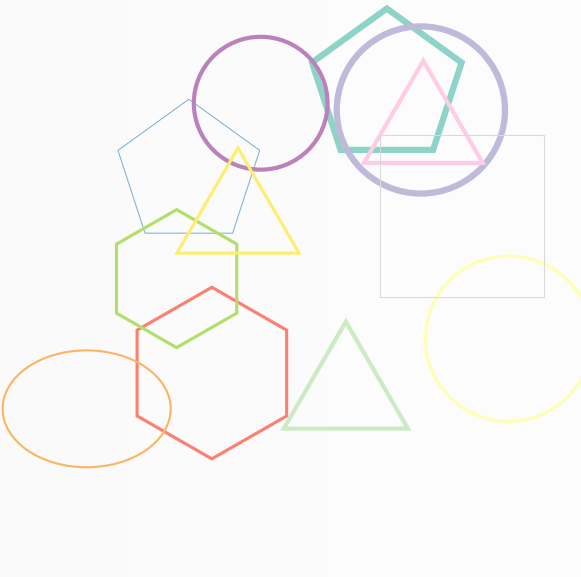[{"shape": "pentagon", "thickness": 3, "radius": 0.68, "center": [0.665, 0.849]}, {"shape": "circle", "thickness": 1.5, "radius": 0.72, "center": [0.875, 0.413]}, {"shape": "circle", "thickness": 3, "radius": 0.72, "center": [0.724, 0.809]}, {"shape": "hexagon", "thickness": 1.5, "radius": 0.74, "center": [0.365, 0.353]}, {"shape": "pentagon", "thickness": 0.5, "radius": 0.64, "center": [0.325, 0.699]}, {"shape": "oval", "thickness": 1, "radius": 0.72, "center": [0.149, 0.291]}, {"shape": "hexagon", "thickness": 1.5, "radius": 0.6, "center": [0.304, 0.517]}, {"shape": "triangle", "thickness": 2, "radius": 0.59, "center": [0.728, 0.776]}, {"shape": "square", "thickness": 0.5, "radius": 0.7, "center": [0.795, 0.626]}, {"shape": "circle", "thickness": 2, "radius": 0.58, "center": [0.448, 0.82]}, {"shape": "triangle", "thickness": 2, "radius": 0.62, "center": [0.595, 0.319]}, {"shape": "triangle", "thickness": 1.5, "radius": 0.61, "center": [0.409, 0.621]}]